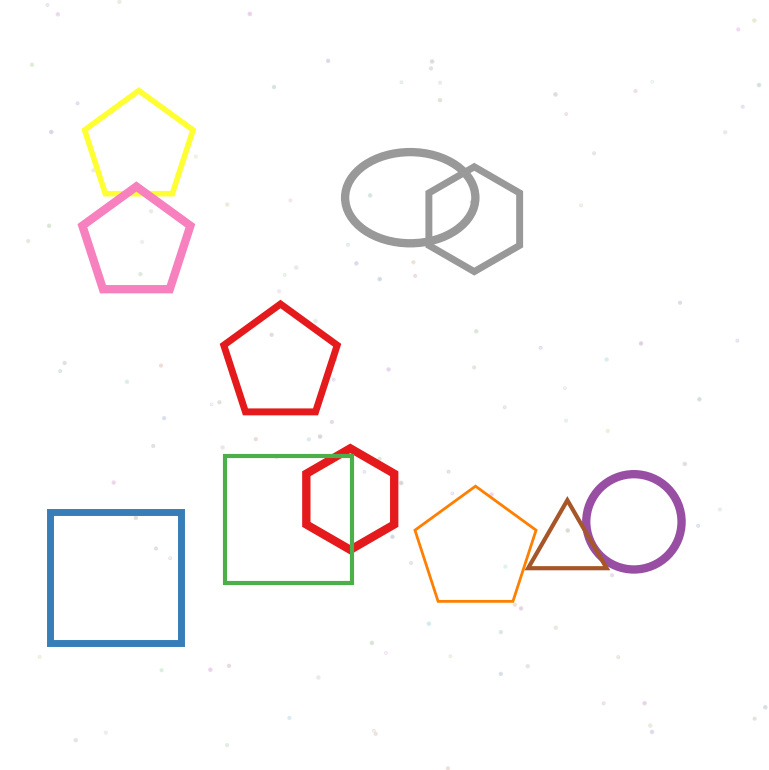[{"shape": "hexagon", "thickness": 3, "radius": 0.33, "center": [0.455, 0.352]}, {"shape": "pentagon", "thickness": 2.5, "radius": 0.39, "center": [0.364, 0.528]}, {"shape": "square", "thickness": 2.5, "radius": 0.43, "center": [0.15, 0.25]}, {"shape": "square", "thickness": 1.5, "radius": 0.41, "center": [0.375, 0.325]}, {"shape": "circle", "thickness": 3, "radius": 0.31, "center": [0.823, 0.322]}, {"shape": "pentagon", "thickness": 1, "radius": 0.41, "center": [0.618, 0.286]}, {"shape": "pentagon", "thickness": 2, "radius": 0.37, "center": [0.18, 0.808]}, {"shape": "triangle", "thickness": 1.5, "radius": 0.29, "center": [0.737, 0.292]}, {"shape": "pentagon", "thickness": 3, "radius": 0.37, "center": [0.177, 0.684]}, {"shape": "hexagon", "thickness": 2.5, "radius": 0.34, "center": [0.616, 0.715]}, {"shape": "oval", "thickness": 3, "radius": 0.42, "center": [0.533, 0.743]}]